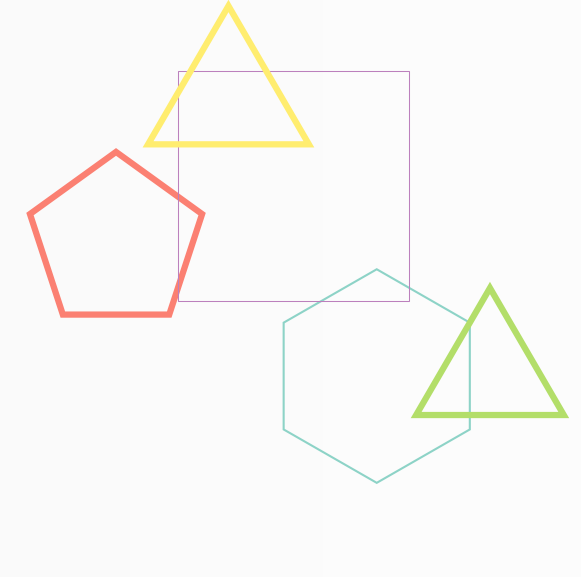[{"shape": "hexagon", "thickness": 1, "radius": 0.92, "center": [0.648, 0.348]}, {"shape": "pentagon", "thickness": 3, "radius": 0.78, "center": [0.2, 0.58]}, {"shape": "triangle", "thickness": 3, "radius": 0.73, "center": [0.843, 0.354]}, {"shape": "square", "thickness": 0.5, "radius": 1.0, "center": [0.505, 0.676]}, {"shape": "triangle", "thickness": 3, "radius": 0.8, "center": [0.393, 0.829]}]